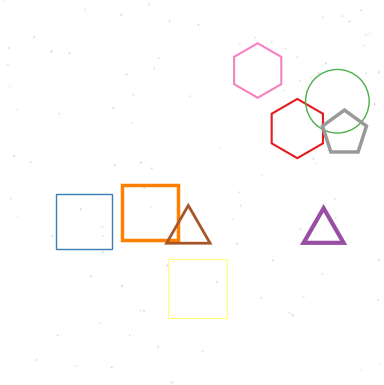[{"shape": "hexagon", "thickness": 1.5, "radius": 0.38, "center": [0.772, 0.666]}, {"shape": "square", "thickness": 1, "radius": 0.36, "center": [0.218, 0.426]}, {"shape": "circle", "thickness": 1, "radius": 0.41, "center": [0.876, 0.737]}, {"shape": "triangle", "thickness": 3, "radius": 0.3, "center": [0.841, 0.399]}, {"shape": "square", "thickness": 2.5, "radius": 0.36, "center": [0.39, 0.448]}, {"shape": "square", "thickness": 0.5, "radius": 0.38, "center": [0.513, 0.251]}, {"shape": "triangle", "thickness": 2, "radius": 0.33, "center": [0.489, 0.401]}, {"shape": "hexagon", "thickness": 1.5, "radius": 0.35, "center": [0.669, 0.817]}, {"shape": "pentagon", "thickness": 2.5, "radius": 0.3, "center": [0.895, 0.654]}]